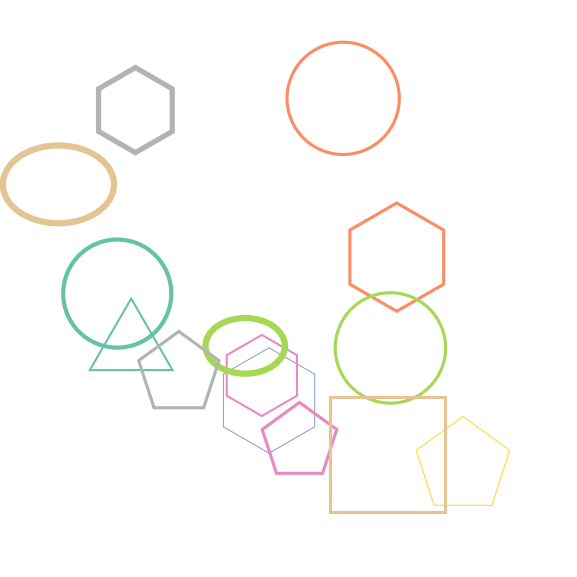[{"shape": "circle", "thickness": 2, "radius": 0.47, "center": [0.203, 0.491]}, {"shape": "triangle", "thickness": 1, "radius": 0.41, "center": [0.227, 0.4]}, {"shape": "hexagon", "thickness": 1.5, "radius": 0.47, "center": [0.687, 0.554]}, {"shape": "circle", "thickness": 1.5, "radius": 0.49, "center": [0.594, 0.829]}, {"shape": "hexagon", "thickness": 0.5, "radius": 0.46, "center": [0.466, 0.306]}, {"shape": "pentagon", "thickness": 1.5, "radius": 0.34, "center": [0.519, 0.234]}, {"shape": "hexagon", "thickness": 1, "radius": 0.35, "center": [0.453, 0.349]}, {"shape": "circle", "thickness": 1.5, "radius": 0.48, "center": [0.676, 0.397]}, {"shape": "oval", "thickness": 3, "radius": 0.34, "center": [0.425, 0.4]}, {"shape": "pentagon", "thickness": 0.5, "radius": 0.43, "center": [0.802, 0.193]}, {"shape": "oval", "thickness": 3, "radius": 0.48, "center": [0.101, 0.68]}, {"shape": "square", "thickness": 1.5, "radius": 0.5, "center": [0.67, 0.212]}, {"shape": "hexagon", "thickness": 2.5, "radius": 0.37, "center": [0.234, 0.808]}, {"shape": "pentagon", "thickness": 1.5, "radius": 0.37, "center": [0.31, 0.352]}]